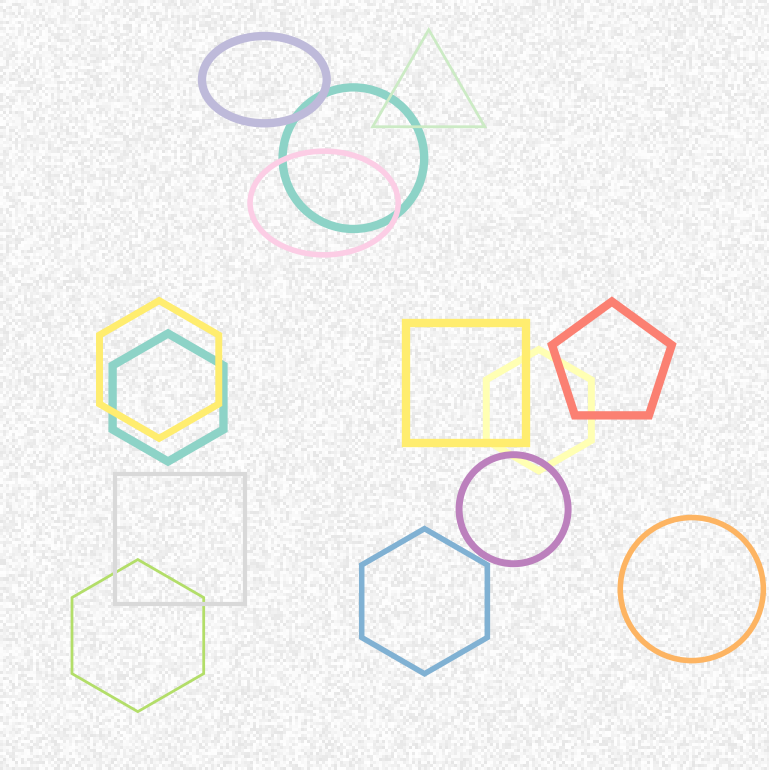[{"shape": "hexagon", "thickness": 3, "radius": 0.42, "center": [0.218, 0.484]}, {"shape": "circle", "thickness": 3, "radius": 0.46, "center": [0.459, 0.795]}, {"shape": "hexagon", "thickness": 2.5, "radius": 0.39, "center": [0.7, 0.467]}, {"shape": "oval", "thickness": 3, "radius": 0.4, "center": [0.343, 0.897]}, {"shape": "pentagon", "thickness": 3, "radius": 0.41, "center": [0.795, 0.527]}, {"shape": "hexagon", "thickness": 2, "radius": 0.47, "center": [0.551, 0.219]}, {"shape": "circle", "thickness": 2, "radius": 0.46, "center": [0.898, 0.235]}, {"shape": "hexagon", "thickness": 1, "radius": 0.49, "center": [0.179, 0.175]}, {"shape": "oval", "thickness": 2, "radius": 0.48, "center": [0.421, 0.736]}, {"shape": "square", "thickness": 1.5, "radius": 0.42, "center": [0.234, 0.301]}, {"shape": "circle", "thickness": 2.5, "radius": 0.35, "center": [0.667, 0.339]}, {"shape": "triangle", "thickness": 1, "radius": 0.42, "center": [0.557, 0.877]}, {"shape": "hexagon", "thickness": 2.5, "radius": 0.45, "center": [0.207, 0.52]}, {"shape": "square", "thickness": 3, "radius": 0.39, "center": [0.605, 0.503]}]